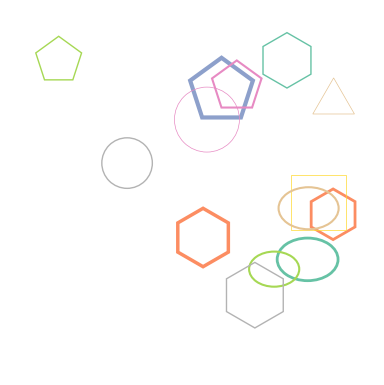[{"shape": "hexagon", "thickness": 1, "radius": 0.36, "center": [0.745, 0.843]}, {"shape": "oval", "thickness": 2, "radius": 0.4, "center": [0.799, 0.326]}, {"shape": "hexagon", "thickness": 2.5, "radius": 0.38, "center": [0.527, 0.383]}, {"shape": "hexagon", "thickness": 2, "radius": 0.33, "center": [0.865, 0.443]}, {"shape": "pentagon", "thickness": 3, "radius": 0.43, "center": [0.575, 0.764]}, {"shape": "circle", "thickness": 0.5, "radius": 0.42, "center": [0.537, 0.689]}, {"shape": "pentagon", "thickness": 1.5, "radius": 0.34, "center": [0.615, 0.775]}, {"shape": "oval", "thickness": 1.5, "radius": 0.33, "center": [0.712, 0.301]}, {"shape": "pentagon", "thickness": 1, "radius": 0.31, "center": [0.152, 0.843]}, {"shape": "square", "thickness": 0.5, "radius": 0.36, "center": [0.828, 0.474]}, {"shape": "triangle", "thickness": 0.5, "radius": 0.31, "center": [0.867, 0.735]}, {"shape": "oval", "thickness": 1.5, "radius": 0.39, "center": [0.802, 0.459]}, {"shape": "circle", "thickness": 1, "radius": 0.33, "center": [0.33, 0.576]}, {"shape": "hexagon", "thickness": 1, "radius": 0.43, "center": [0.662, 0.233]}]